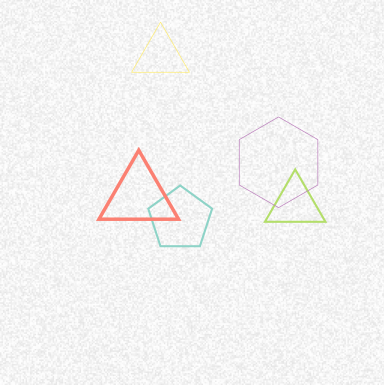[{"shape": "pentagon", "thickness": 1.5, "radius": 0.44, "center": [0.468, 0.431]}, {"shape": "triangle", "thickness": 2.5, "radius": 0.6, "center": [0.36, 0.49]}, {"shape": "triangle", "thickness": 1.5, "radius": 0.45, "center": [0.767, 0.469]}, {"shape": "hexagon", "thickness": 0.5, "radius": 0.59, "center": [0.724, 0.578]}, {"shape": "triangle", "thickness": 0.5, "radius": 0.43, "center": [0.417, 0.856]}]